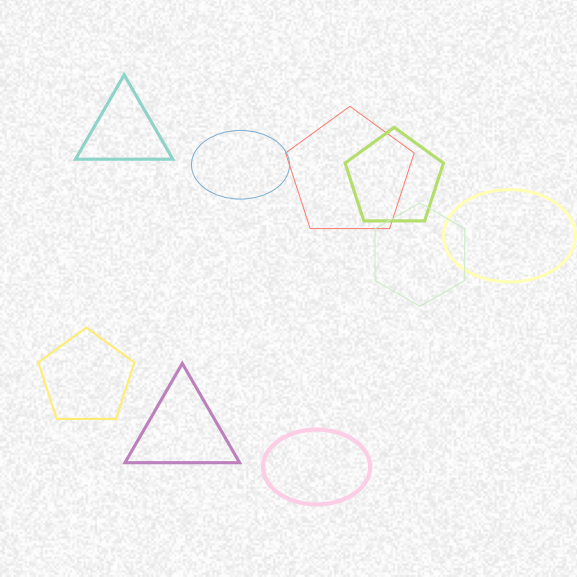[{"shape": "triangle", "thickness": 1.5, "radius": 0.49, "center": [0.215, 0.772]}, {"shape": "oval", "thickness": 1.5, "radius": 0.57, "center": [0.882, 0.591]}, {"shape": "pentagon", "thickness": 0.5, "radius": 0.59, "center": [0.606, 0.698]}, {"shape": "oval", "thickness": 0.5, "radius": 0.42, "center": [0.416, 0.714]}, {"shape": "pentagon", "thickness": 1.5, "radius": 0.45, "center": [0.683, 0.689]}, {"shape": "oval", "thickness": 2, "radius": 0.46, "center": [0.548, 0.19]}, {"shape": "triangle", "thickness": 1.5, "radius": 0.57, "center": [0.316, 0.255]}, {"shape": "hexagon", "thickness": 0.5, "radius": 0.45, "center": [0.727, 0.558]}, {"shape": "pentagon", "thickness": 1, "radius": 0.44, "center": [0.15, 0.344]}]